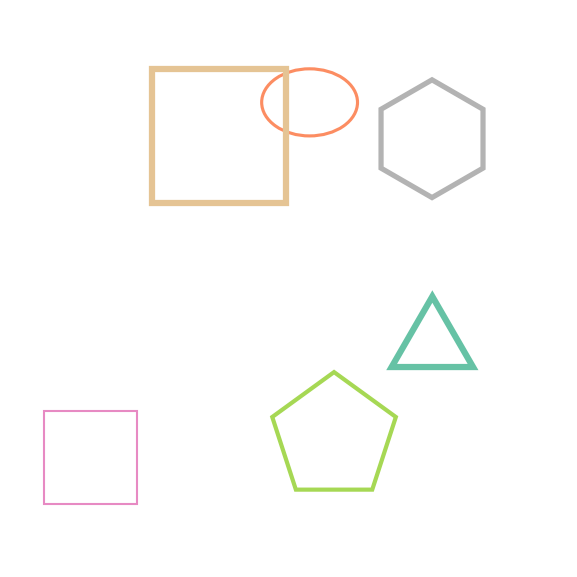[{"shape": "triangle", "thickness": 3, "radius": 0.41, "center": [0.749, 0.404]}, {"shape": "oval", "thickness": 1.5, "radius": 0.41, "center": [0.536, 0.822]}, {"shape": "square", "thickness": 1, "radius": 0.4, "center": [0.157, 0.206]}, {"shape": "pentagon", "thickness": 2, "radius": 0.56, "center": [0.578, 0.242]}, {"shape": "square", "thickness": 3, "radius": 0.58, "center": [0.379, 0.763]}, {"shape": "hexagon", "thickness": 2.5, "radius": 0.51, "center": [0.748, 0.759]}]